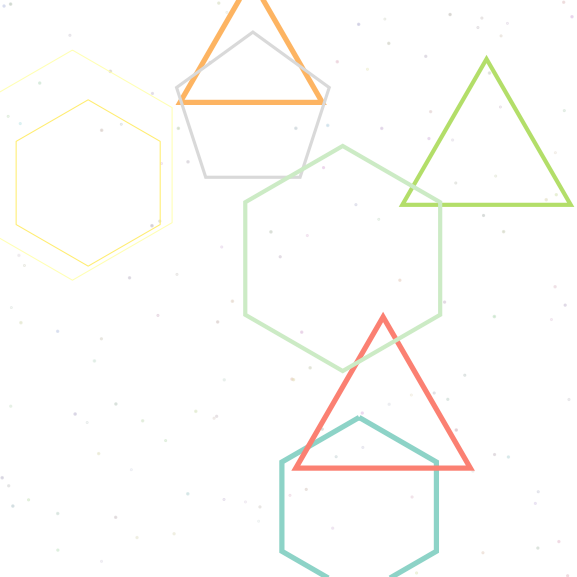[{"shape": "hexagon", "thickness": 2.5, "radius": 0.77, "center": [0.622, 0.122]}, {"shape": "hexagon", "thickness": 0.5, "radius": 1.0, "center": [0.125, 0.713]}, {"shape": "triangle", "thickness": 2.5, "radius": 0.87, "center": [0.663, 0.276]}, {"shape": "triangle", "thickness": 2.5, "radius": 0.71, "center": [0.435, 0.893]}, {"shape": "triangle", "thickness": 2, "radius": 0.84, "center": [0.842, 0.729]}, {"shape": "pentagon", "thickness": 1.5, "radius": 0.69, "center": [0.438, 0.805]}, {"shape": "hexagon", "thickness": 2, "radius": 0.97, "center": [0.593, 0.552]}, {"shape": "hexagon", "thickness": 0.5, "radius": 0.72, "center": [0.153, 0.682]}]